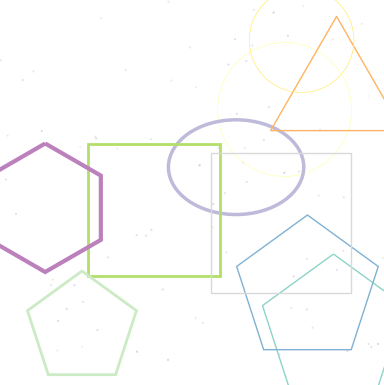[{"shape": "pentagon", "thickness": 1, "radius": 0.97, "center": [0.866, 0.146]}, {"shape": "circle", "thickness": 0.5, "radius": 0.87, "center": [0.739, 0.716]}, {"shape": "oval", "thickness": 2.5, "radius": 0.88, "center": [0.613, 0.566]}, {"shape": "pentagon", "thickness": 1, "radius": 0.97, "center": [0.799, 0.248]}, {"shape": "triangle", "thickness": 1, "radius": 0.99, "center": [0.874, 0.76]}, {"shape": "square", "thickness": 2, "radius": 0.86, "center": [0.4, 0.453]}, {"shape": "square", "thickness": 1, "radius": 0.91, "center": [0.73, 0.42]}, {"shape": "hexagon", "thickness": 3, "radius": 0.83, "center": [0.117, 0.46]}, {"shape": "pentagon", "thickness": 2, "radius": 0.74, "center": [0.213, 0.147]}, {"shape": "circle", "thickness": 0.5, "radius": 0.68, "center": [0.783, 0.896]}]